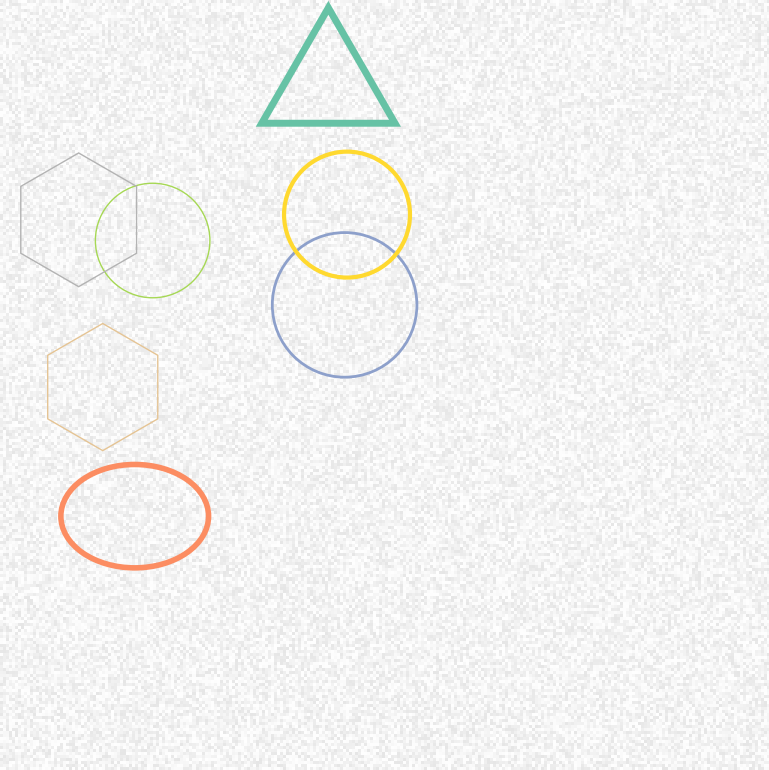[{"shape": "triangle", "thickness": 2.5, "radius": 0.5, "center": [0.426, 0.89]}, {"shape": "oval", "thickness": 2, "radius": 0.48, "center": [0.175, 0.33]}, {"shape": "circle", "thickness": 1, "radius": 0.47, "center": [0.448, 0.604]}, {"shape": "circle", "thickness": 0.5, "radius": 0.37, "center": [0.198, 0.688]}, {"shape": "circle", "thickness": 1.5, "radius": 0.41, "center": [0.451, 0.721]}, {"shape": "hexagon", "thickness": 0.5, "radius": 0.41, "center": [0.133, 0.497]}, {"shape": "hexagon", "thickness": 0.5, "radius": 0.43, "center": [0.102, 0.715]}]